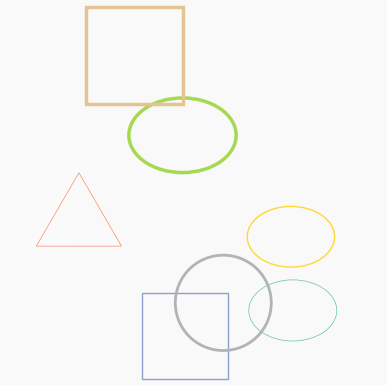[{"shape": "oval", "thickness": 0.5, "radius": 0.57, "center": [0.756, 0.194]}, {"shape": "triangle", "thickness": 0.5, "radius": 0.63, "center": [0.204, 0.424]}, {"shape": "square", "thickness": 1, "radius": 0.56, "center": [0.477, 0.128]}, {"shape": "oval", "thickness": 2.5, "radius": 0.69, "center": [0.471, 0.649]}, {"shape": "oval", "thickness": 1, "radius": 0.56, "center": [0.751, 0.385]}, {"shape": "square", "thickness": 2.5, "radius": 0.63, "center": [0.348, 0.856]}, {"shape": "circle", "thickness": 2, "radius": 0.62, "center": [0.576, 0.213]}]